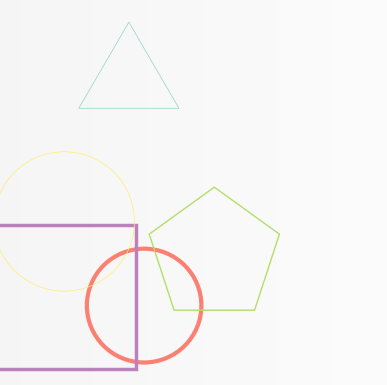[{"shape": "triangle", "thickness": 0.5, "radius": 0.75, "center": [0.333, 0.793]}, {"shape": "circle", "thickness": 3, "radius": 0.74, "center": [0.372, 0.206]}, {"shape": "pentagon", "thickness": 1, "radius": 0.88, "center": [0.553, 0.337]}, {"shape": "square", "thickness": 2.5, "radius": 0.93, "center": [0.163, 0.229]}, {"shape": "circle", "thickness": 0.5, "radius": 0.91, "center": [0.166, 0.425]}]